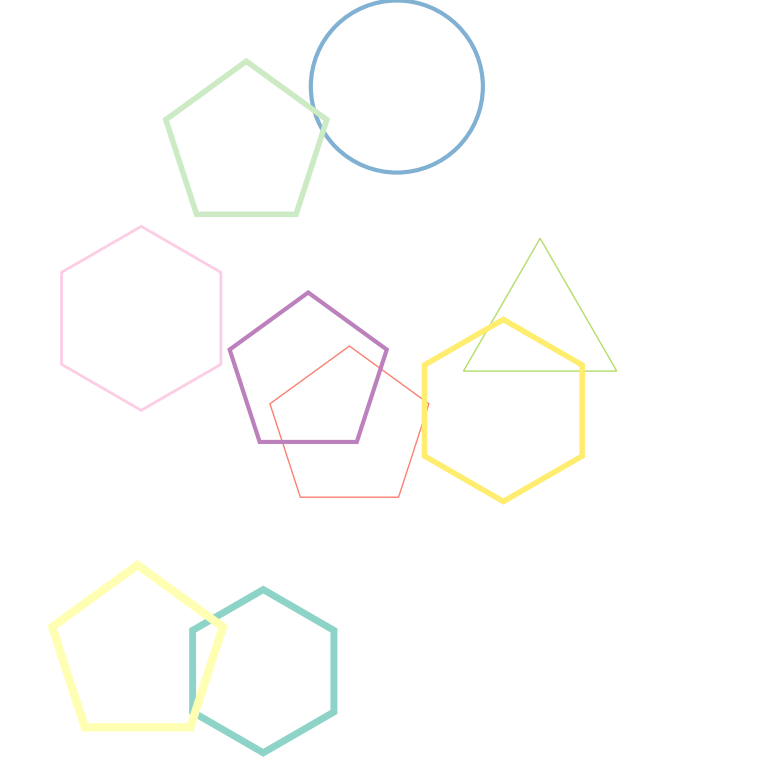[{"shape": "hexagon", "thickness": 2.5, "radius": 0.53, "center": [0.342, 0.128]}, {"shape": "pentagon", "thickness": 3, "radius": 0.58, "center": [0.179, 0.15]}, {"shape": "pentagon", "thickness": 0.5, "radius": 0.54, "center": [0.454, 0.442]}, {"shape": "circle", "thickness": 1.5, "radius": 0.56, "center": [0.515, 0.888]}, {"shape": "triangle", "thickness": 0.5, "radius": 0.57, "center": [0.701, 0.576]}, {"shape": "hexagon", "thickness": 1, "radius": 0.6, "center": [0.183, 0.587]}, {"shape": "pentagon", "thickness": 1.5, "radius": 0.54, "center": [0.4, 0.513]}, {"shape": "pentagon", "thickness": 2, "radius": 0.55, "center": [0.32, 0.811]}, {"shape": "hexagon", "thickness": 2, "radius": 0.59, "center": [0.654, 0.467]}]